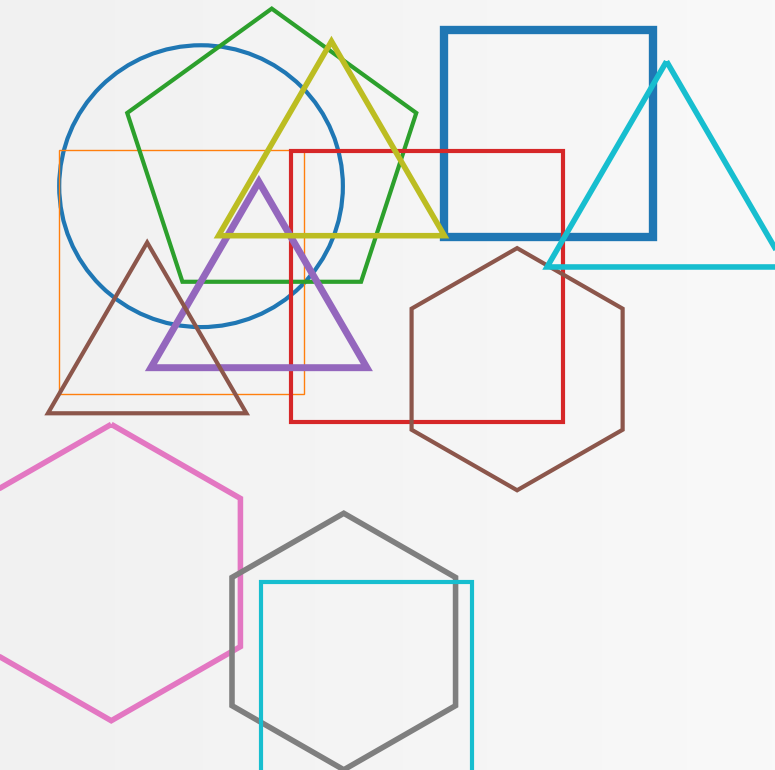[{"shape": "circle", "thickness": 1.5, "radius": 0.92, "center": [0.259, 0.758]}, {"shape": "square", "thickness": 3, "radius": 0.67, "center": [0.707, 0.827]}, {"shape": "square", "thickness": 0.5, "radius": 0.79, "center": [0.234, 0.647]}, {"shape": "pentagon", "thickness": 1.5, "radius": 0.98, "center": [0.351, 0.793]}, {"shape": "square", "thickness": 1.5, "radius": 0.88, "center": [0.551, 0.628]}, {"shape": "triangle", "thickness": 2.5, "radius": 0.8, "center": [0.334, 0.603]}, {"shape": "hexagon", "thickness": 1.5, "radius": 0.79, "center": [0.667, 0.521]}, {"shape": "triangle", "thickness": 1.5, "radius": 0.74, "center": [0.19, 0.537]}, {"shape": "hexagon", "thickness": 2, "radius": 0.96, "center": [0.144, 0.256]}, {"shape": "hexagon", "thickness": 2, "radius": 0.83, "center": [0.444, 0.167]}, {"shape": "triangle", "thickness": 2, "radius": 0.84, "center": [0.428, 0.778]}, {"shape": "square", "thickness": 1.5, "radius": 0.68, "center": [0.473, 0.108]}, {"shape": "triangle", "thickness": 2, "radius": 0.89, "center": [0.86, 0.742]}]